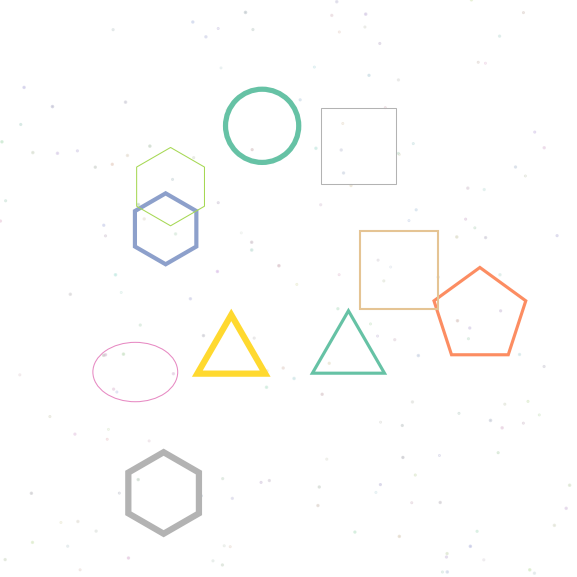[{"shape": "circle", "thickness": 2.5, "radius": 0.32, "center": [0.454, 0.781]}, {"shape": "triangle", "thickness": 1.5, "radius": 0.36, "center": [0.603, 0.389]}, {"shape": "pentagon", "thickness": 1.5, "radius": 0.42, "center": [0.831, 0.452]}, {"shape": "hexagon", "thickness": 2, "radius": 0.31, "center": [0.287, 0.603]}, {"shape": "oval", "thickness": 0.5, "radius": 0.37, "center": [0.234, 0.355]}, {"shape": "hexagon", "thickness": 0.5, "radius": 0.34, "center": [0.295, 0.676]}, {"shape": "triangle", "thickness": 3, "radius": 0.34, "center": [0.4, 0.386]}, {"shape": "square", "thickness": 1, "radius": 0.34, "center": [0.69, 0.531]}, {"shape": "square", "thickness": 0.5, "radius": 0.33, "center": [0.62, 0.746]}, {"shape": "hexagon", "thickness": 3, "radius": 0.35, "center": [0.283, 0.146]}]